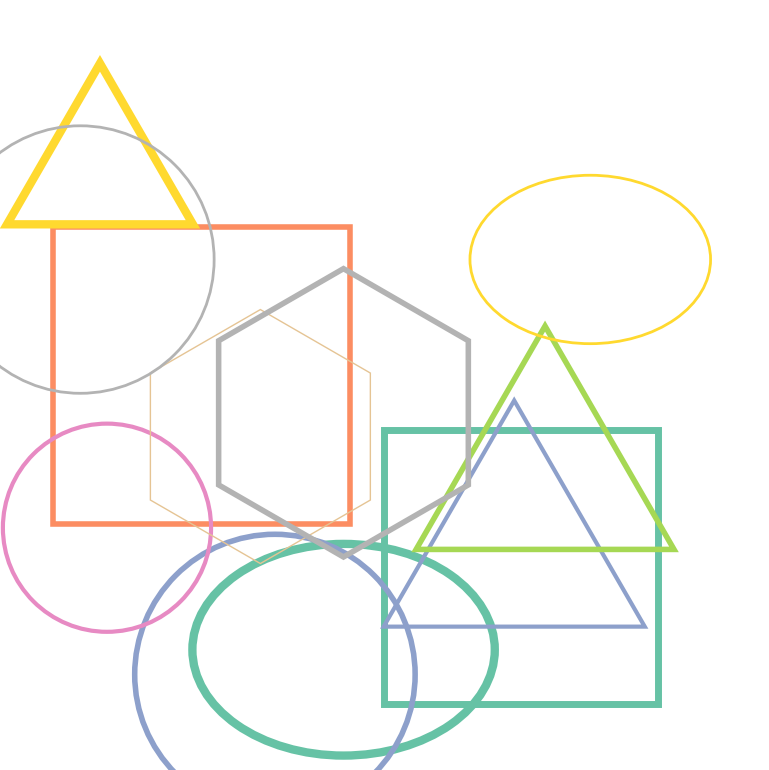[{"shape": "square", "thickness": 2.5, "radius": 0.89, "center": [0.677, 0.264]}, {"shape": "oval", "thickness": 3, "radius": 0.98, "center": [0.446, 0.156]}, {"shape": "square", "thickness": 2, "radius": 0.96, "center": [0.262, 0.512]}, {"shape": "triangle", "thickness": 1.5, "radius": 0.98, "center": [0.668, 0.284]}, {"shape": "circle", "thickness": 2, "radius": 0.91, "center": [0.357, 0.124]}, {"shape": "circle", "thickness": 1.5, "radius": 0.68, "center": [0.139, 0.315]}, {"shape": "triangle", "thickness": 2, "radius": 0.97, "center": [0.708, 0.383]}, {"shape": "triangle", "thickness": 3, "radius": 0.7, "center": [0.13, 0.778]}, {"shape": "oval", "thickness": 1, "radius": 0.78, "center": [0.767, 0.663]}, {"shape": "hexagon", "thickness": 0.5, "radius": 0.82, "center": [0.338, 0.433]}, {"shape": "circle", "thickness": 1, "radius": 0.87, "center": [0.104, 0.663]}, {"shape": "hexagon", "thickness": 2, "radius": 0.94, "center": [0.446, 0.464]}]